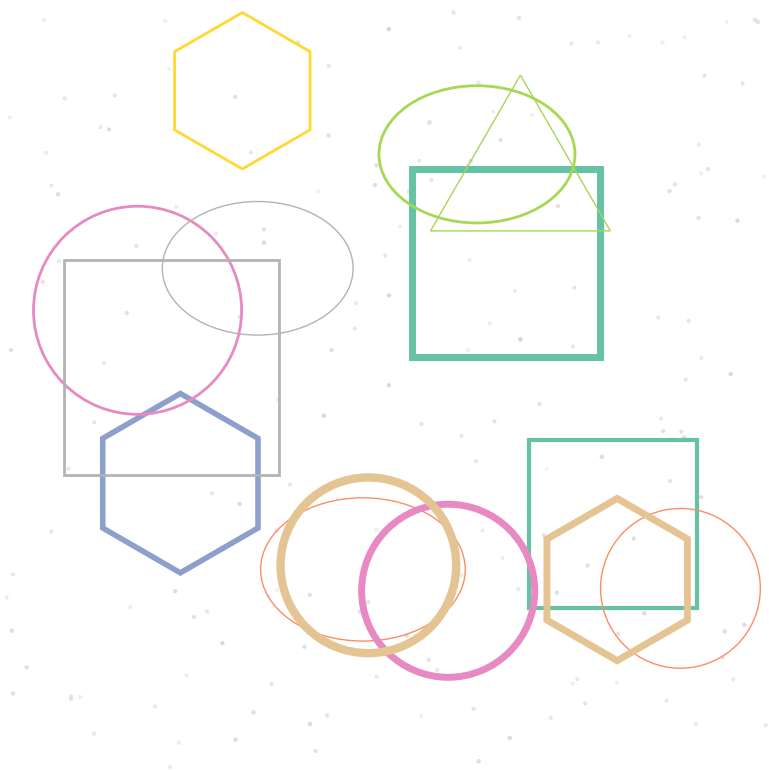[{"shape": "square", "thickness": 2.5, "radius": 0.61, "center": [0.657, 0.658]}, {"shape": "square", "thickness": 1.5, "radius": 0.55, "center": [0.796, 0.32]}, {"shape": "oval", "thickness": 0.5, "radius": 0.66, "center": [0.471, 0.26]}, {"shape": "circle", "thickness": 0.5, "radius": 0.52, "center": [0.884, 0.236]}, {"shape": "hexagon", "thickness": 2, "radius": 0.58, "center": [0.234, 0.372]}, {"shape": "circle", "thickness": 2.5, "radius": 0.56, "center": [0.582, 0.233]}, {"shape": "circle", "thickness": 1, "radius": 0.68, "center": [0.179, 0.597]}, {"shape": "triangle", "thickness": 0.5, "radius": 0.67, "center": [0.676, 0.768]}, {"shape": "oval", "thickness": 1, "radius": 0.64, "center": [0.619, 0.8]}, {"shape": "hexagon", "thickness": 1, "radius": 0.51, "center": [0.315, 0.882]}, {"shape": "circle", "thickness": 3, "radius": 0.57, "center": [0.478, 0.266]}, {"shape": "hexagon", "thickness": 2.5, "radius": 0.53, "center": [0.802, 0.247]}, {"shape": "oval", "thickness": 0.5, "radius": 0.62, "center": [0.335, 0.652]}, {"shape": "square", "thickness": 1, "radius": 0.7, "center": [0.223, 0.523]}]